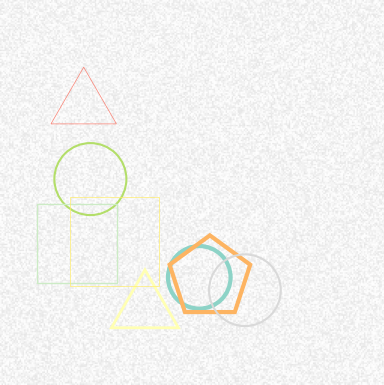[{"shape": "circle", "thickness": 3, "radius": 0.41, "center": [0.518, 0.28]}, {"shape": "triangle", "thickness": 2, "radius": 0.5, "center": [0.376, 0.199]}, {"shape": "triangle", "thickness": 0.5, "radius": 0.49, "center": [0.217, 0.727]}, {"shape": "pentagon", "thickness": 3, "radius": 0.55, "center": [0.545, 0.279]}, {"shape": "circle", "thickness": 1.5, "radius": 0.47, "center": [0.235, 0.535]}, {"shape": "circle", "thickness": 1.5, "radius": 0.47, "center": [0.636, 0.246]}, {"shape": "square", "thickness": 1, "radius": 0.52, "center": [0.2, 0.367]}, {"shape": "square", "thickness": 0.5, "radius": 0.58, "center": [0.297, 0.373]}]